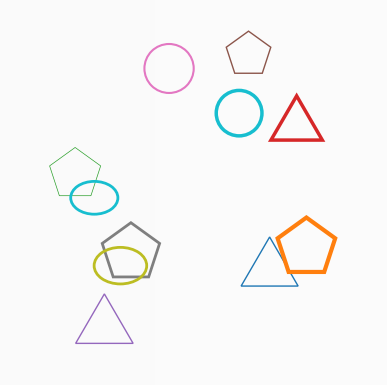[{"shape": "triangle", "thickness": 1, "radius": 0.42, "center": [0.696, 0.299]}, {"shape": "pentagon", "thickness": 3, "radius": 0.39, "center": [0.791, 0.357]}, {"shape": "pentagon", "thickness": 0.5, "radius": 0.35, "center": [0.194, 0.548]}, {"shape": "triangle", "thickness": 2.5, "radius": 0.38, "center": [0.766, 0.674]}, {"shape": "triangle", "thickness": 1, "radius": 0.43, "center": [0.269, 0.151]}, {"shape": "pentagon", "thickness": 1, "radius": 0.3, "center": [0.641, 0.859]}, {"shape": "circle", "thickness": 1.5, "radius": 0.32, "center": [0.436, 0.822]}, {"shape": "pentagon", "thickness": 2, "radius": 0.39, "center": [0.338, 0.344]}, {"shape": "oval", "thickness": 2, "radius": 0.34, "center": [0.311, 0.31]}, {"shape": "circle", "thickness": 2.5, "radius": 0.3, "center": [0.617, 0.706]}, {"shape": "oval", "thickness": 2, "radius": 0.3, "center": [0.243, 0.486]}]